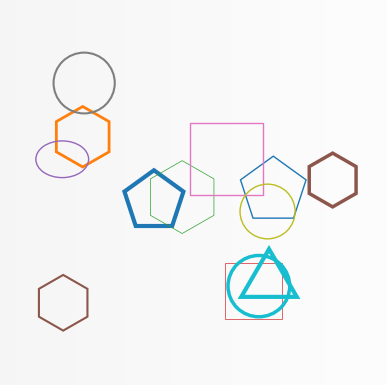[{"shape": "pentagon", "thickness": 1, "radius": 0.44, "center": [0.705, 0.505]}, {"shape": "pentagon", "thickness": 3, "radius": 0.4, "center": [0.397, 0.478]}, {"shape": "hexagon", "thickness": 2, "radius": 0.39, "center": [0.213, 0.645]}, {"shape": "hexagon", "thickness": 0.5, "radius": 0.47, "center": [0.47, 0.488]}, {"shape": "square", "thickness": 0.5, "radius": 0.36, "center": [0.654, 0.244]}, {"shape": "oval", "thickness": 1, "radius": 0.34, "center": [0.161, 0.586]}, {"shape": "hexagon", "thickness": 1.5, "radius": 0.36, "center": [0.163, 0.214]}, {"shape": "hexagon", "thickness": 2.5, "radius": 0.35, "center": [0.858, 0.532]}, {"shape": "square", "thickness": 1, "radius": 0.47, "center": [0.585, 0.587]}, {"shape": "circle", "thickness": 1.5, "radius": 0.39, "center": [0.217, 0.784]}, {"shape": "circle", "thickness": 1, "radius": 0.36, "center": [0.69, 0.451]}, {"shape": "triangle", "thickness": 3, "radius": 0.41, "center": [0.694, 0.27]}, {"shape": "circle", "thickness": 2.5, "radius": 0.4, "center": [0.668, 0.257]}]